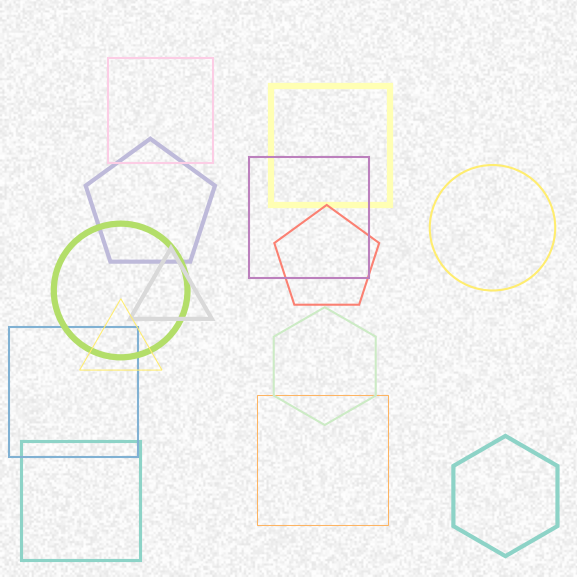[{"shape": "hexagon", "thickness": 2, "radius": 0.52, "center": [0.875, 0.14]}, {"shape": "square", "thickness": 1.5, "radius": 0.52, "center": [0.139, 0.132]}, {"shape": "square", "thickness": 3, "radius": 0.52, "center": [0.573, 0.747]}, {"shape": "pentagon", "thickness": 2, "radius": 0.59, "center": [0.26, 0.641]}, {"shape": "pentagon", "thickness": 1, "radius": 0.48, "center": [0.566, 0.549]}, {"shape": "square", "thickness": 1, "radius": 0.56, "center": [0.127, 0.32]}, {"shape": "square", "thickness": 0.5, "radius": 0.56, "center": [0.558, 0.202]}, {"shape": "circle", "thickness": 3, "radius": 0.58, "center": [0.209, 0.496]}, {"shape": "square", "thickness": 1, "radius": 0.46, "center": [0.278, 0.807]}, {"shape": "triangle", "thickness": 2, "radius": 0.41, "center": [0.296, 0.488]}, {"shape": "square", "thickness": 1, "radius": 0.52, "center": [0.535, 0.622]}, {"shape": "hexagon", "thickness": 1, "radius": 0.51, "center": [0.562, 0.365]}, {"shape": "triangle", "thickness": 0.5, "radius": 0.41, "center": [0.209, 0.399]}, {"shape": "circle", "thickness": 1, "radius": 0.54, "center": [0.853, 0.605]}]